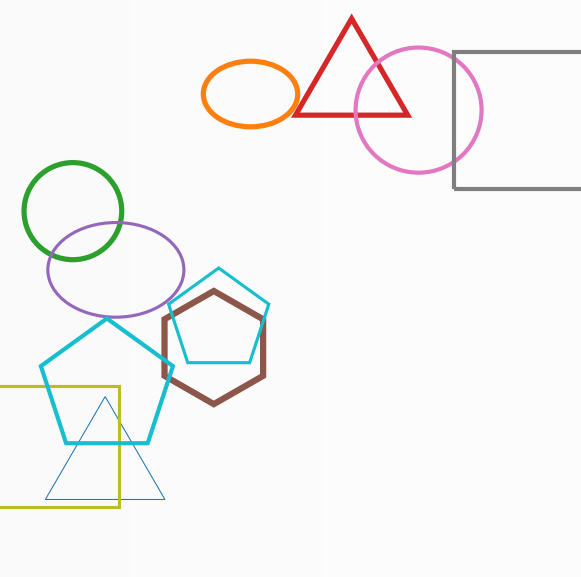[{"shape": "triangle", "thickness": 0.5, "radius": 0.59, "center": [0.181, 0.194]}, {"shape": "oval", "thickness": 2.5, "radius": 0.41, "center": [0.431, 0.836]}, {"shape": "circle", "thickness": 2.5, "radius": 0.42, "center": [0.125, 0.634]}, {"shape": "triangle", "thickness": 2.5, "radius": 0.56, "center": [0.605, 0.855]}, {"shape": "oval", "thickness": 1.5, "radius": 0.59, "center": [0.199, 0.532]}, {"shape": "hexagon", "thickness": 3, "radius": 0.49, "center": [0.368, 0.397]}, {"shape": "circle", "thickness": 2, "radius": 0.54, "center": [0.72, 0.808]}, {"shape": "square", "thickness": 2, "radius": 0.59, "center": [0.898, 0.79]}, {"shape": "square", "thickness": 1.5, "radius": 0.52, "center": [0.101, 0.225]}, {"shape": "pentagon", "thickness": 2, "radius": 0.6, "center": [0.184, 0.328]}, {"shape": "pentagon", "thickness": 1.5, "radius": 0.45, "center": [0.376, 0.444]}]